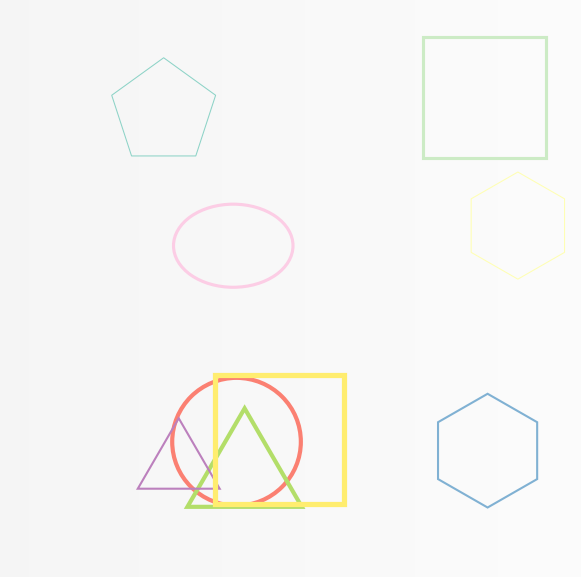[{"shape": "pentagon", "thickness": 0.5, "radius": 0.47, "center": [0.282, 0.805]}, {"shape": "hexagon", "thickness": 0.5, "radius": 0.46, "center": [0.891, 0.608]}, {"shape": "circle", "thickness": 2, "radius": 0.55, "center": [0.407, 0.234]}, {"shape": "hexagon", "thickness": 1, "radius": 0.49, "center": [0.839, 0.219]}, {"shape": "triangle", "thickness": 2, "radius": 0.57, "center": [0.421, 0.178]}, {"shape": "oval", "thickness": 1.5, "radius": 0.51, "center": [0.401, 0.574]}, {"shape": "triangle", "thickness": 1, "radius": 0.41, "center": [0.307, 0.194]}, {"shape": "square", "thickness": 1.5, "radius": 0.53, "center": [0.833, 0.831]}, {"shape": "square", "thickness": 2.5, "radius": 0.56, "center": [0.48, 0.238]}]